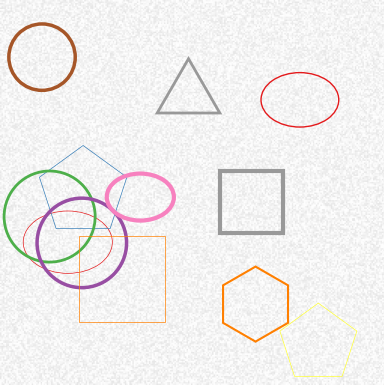[{"shape": "oval", "thickness": 1, "radius": 0.5, "center": [0.779, 0.741]}, {"shape": "oval", "thickness": 0.5, "radius": 0.58, "center": [0.176, 0.371]}, {"shape": "pentagon", "thickness": 0.5, "radius": 0.6, "center": [0.216, 0.503]}, {"shape": "circle", "thickness": 2, "radius": 0.59, "center": [0.129, 0.438]}, {"shape": "circle", "thickness": 2.5, "radius": 0.58, "center": [0.213, 0.369]}, {"shape": "hexagon", "thickness": 1.5, "radius": 0.49, "center": [0.664, 0.21]}, {"shape": "square", "thickness": 0.5, "radius": 0.56, "center": [0.317, 0.275]}, {"shape": "pentagon", "thickness": 0.5, "radius": 0.53, "center": [0.827, 0.108]}, {"shape": "circle", "thickness": 2.5, "radius": 0.43, "center": [0.109, 0.852]}, {"shape": "oval", "thickness": 3, "radius": 0.44, "center": [0.365, 0.488]}, {"shape": "square", "thickness": 3, "radius": 0.41, "center": [0.654, 0.475]}, {"shape": "triangle", "thickness": 2, "radius": 0.47, "center": [0.49, 0.753]}]